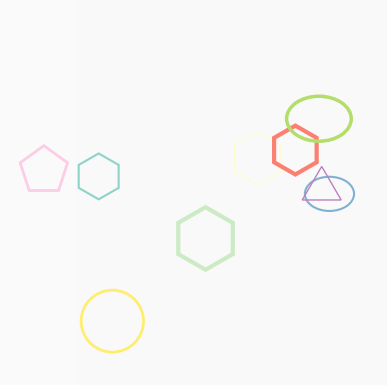[{"shape": "hexagon", "thickness": 1.5, "radius": 0.3, "center": [0.255, 0.542]}, {"shape": "hexagon", "thickness": 0.5, "radius": 0.34, "center": [0.665, 0.589]}, {"shape": "hexagon", "thickness": 3, "radius": 0.32, "center": [0.762, 0.61]}, {"shape": "oval", "thickness": 1.5, "radius": 0.32, "center": [0.85, 0.496]}, {"shape": "oval", "thickness": 2.5, "radius": 0.42, "center": [0.823, 0.692]}, {"shape": "pentagon", "thickness": 2, "radius": 0.32, "center": [0.113, 0.557]}, {"shape": "triangle", "thickness": 1, "radius": 0.29, "center": [0.83, 0.51]}, {"shape": "hexagon", "thickness": 3, "radius": 0.41, "center": [0.53, 0.381]}, {"shape": "circle", "thickness": 2, "radius": 0.4, "center": [0.29, 0.166]}]